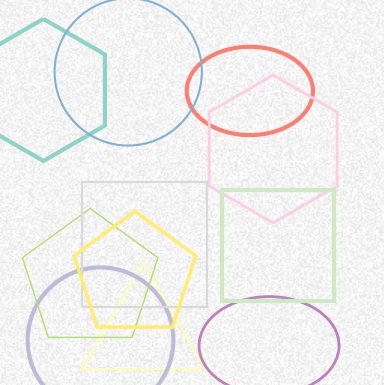[{"shape": "hexagon", "thickness": 3, "radius": 0.92, "center": [0.113, 0.766]}, {"shape": "triangle", "thickness": 1.5, "radius": 0.92, "center": [0.373, 0.134]}, {"shape": "circle", "thickness": 3, "radius": 0.95, "center": [0.261, 0.116]}, {"shape": "oval", "thickness": 3, "radius": 0.82, "center": [0.649, 0.764]}, {"shape": "circle", "thickness": 1.5, "radius": 0.96, "center": [0.333, 0.813]}, {"shape": "pentagon", "thickness": 1, "radius": 0.93, "center": [0.234, 0.273]}, {"shape": "hexagon", "thickness": 2, "radius": 0.96, "center": [0.709, 0.613]}, {"shape": "square", "thickness": 1.5, "radius": 0.81, "center": [0.374, 0.366]}, {"shape": "oval", "thickness": 2, "radius": 0.91, "center": [0.699, 0.102]}, {"shape": "square", "thickness": 3, "radius": 0.72, "center": [0.722, 0.363]}, {"shape": "pentagon", "thickness": 2.5, "radius": 0.83, "center": [0.35, 0.285]}]